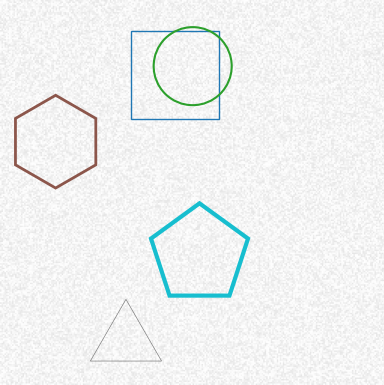[{"shape": "square", "thickness": 1, "radius": 0.57, "center": [0.454, 0.805]}, {"shape": "circle", "thickness": 1.5, "radius": 0.51, "center": [0.5, 0.828]}, {"shape": "hexagon", "thickness": 2, "radius": 0.6, "center": [0.144, 0.632]}, {"shape": "triangle", "thickness": 0.5, "radius": 0.53, "center": [0.327, 0.116]}, {"shape": "pentagon", "thickness": 3, "radius": 0.66, "center": [0.518, 0.339]}]